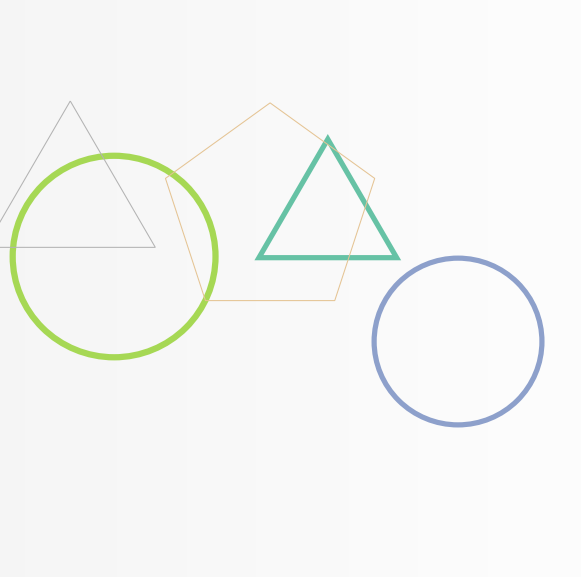[{"shape": "triangle", "thickness": 2.5, "radius": 0.68, "center": [0.564, 0.621]}, {"shape": "circle", "thickness": 2.5, "radius": 0.72, "center": [0.788, 0.408]}, {"shape": "circle", "thickness": 3, "radius": 0.87, "center": [0.196, 0.555]}, {"shape": "pentagon", "thickness": 0.5, "radius": 0.95, "center": [0.465, 0.632]}, {"shape": "triangle", "thickness": 0.5, "radius": 0.84, "center": [0.121, 0.655]}]